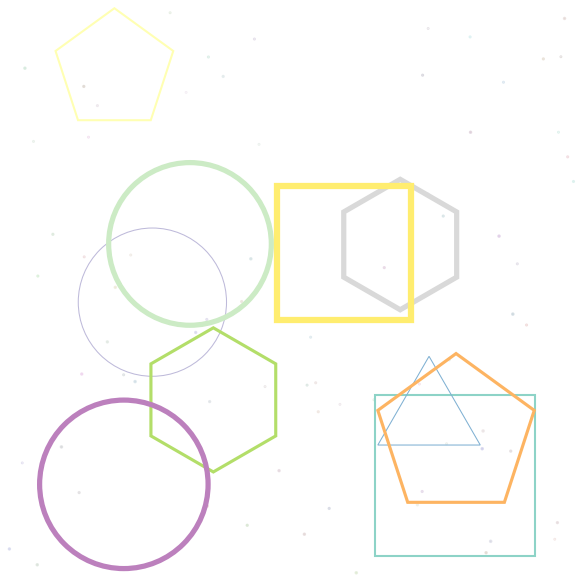[{"shape": "square", "thickness": 1, "radius": 0.7, "center": [0.788, 0.176]}, {"shape": "pentagon", "thickness": 1, "radius": 0.54, "center": [0.198, 0.878]}, {"shape": "circle", "thickness": 0.5, "radius": 0.64, "center": [0.264, 0.476]}, {"shape": "triangle", "thickness": 0.5, "radius": 0.51, "center": [0.743, 0.28]}, {"shape": "pentagon", "thickness": 1.5, "radius": 0.71, "center": [0.79, 0.245]}, {"shape": "hexagon", "thickness": 1.5, "radius": 0.62, "center": [0.369, 0.307]}, {"shape": "hexagon", "thickness": 2.5, "radius": 0.56, "center": [0.693, 0.576]}, {"shape": "circle", "thickness": 2.5, "radius": 0.73, "center": [0.214, 0.16]}, {"shape": "circle", "thickness": 2.5, "radius": 0.7, "center": [0.329, 0.577]}, {"shape": "square", "thickness": 3, "radius": 0.58, "center": [0.596, 0.561]}]